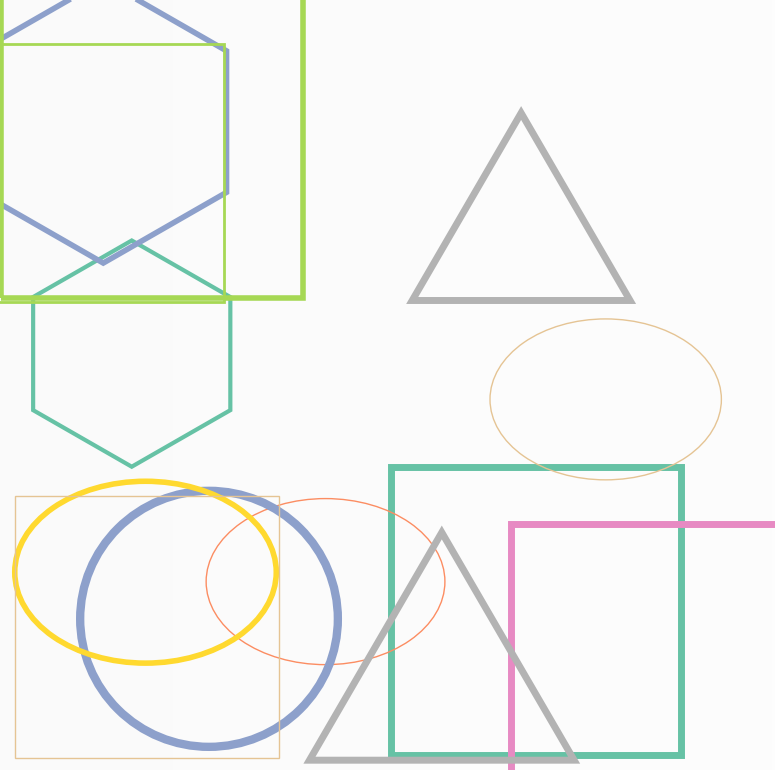[{"shape": "square", "thickness": 2.5, "radius": 0.94, "center": [0.691, 0.206]}, {"shape": "hexagon", "thickness": 1.5, "radius": 0.73, "center": [0.17, 0.541]}, {"shape": "oval", "thickness": 0.5, "radius": 0.77, "center": [0.42, 0.245]}, {"shape": "circle", "thickness": 3, "radius": 0.83, "center": [0.27, 0.196]}, {"shape": "hexagon", "thickness": 2, "radius": 0.92, "center": [0.133, 0.842]}, {"shape": "square", "thickness": 2.5, "radius": 0.92, "center": [0.844, 0.135]}, {"shape": "square", "thickness": 2, "radius": 0.97, "center": [0.196, 0.808]}, {"shape": "square", "thickness": 1, "radius": 0.84, "center": [0.122, 0.775]}, {"shape": "oval", "thickness": 2, "radius": 0.84, "center": [0.188, 0.257]}, {"shape": "square", "thickness": 0.5, "radius": 0.85, "center": [0.189, 0.186]}, {"shape": "oval", "thickness": 0.5, "radius": 0.75, "center": [0.782, 0.481]}, {"shape": "triangle", "thickness": 2.5, "radius": 0.99, "center": [0.57, 0.111]}, {"shape": "triangle", "thickness": 2.5, "radius": 0.81, "center": [0.672, 0.691]}]